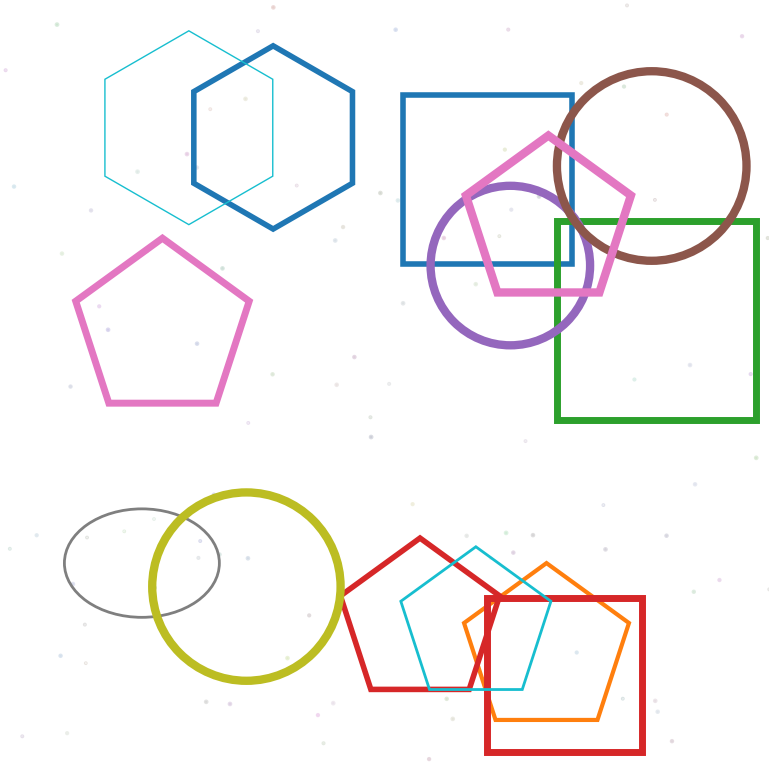[{"shape": "hexagon", "thickness": 2, "radius": 0.59, "center": [0.355, 0.822]}, {"shape": "square", "thickness": 2, "radius": 0.55, "center": [0.633, 0.767]}, {"shape": "pentagon", "thickness": 1.5, "radius": 0.56, "center": [0.71, 0.156]}, {"shape": "square", "thickness": 2.5, "radius": 0.64, "center": [0.852, 0.584]}, {"shape": "pentagon", "thickness": 2, "radius": 0.54, "center": [0.545, 0.193]}, {"shape": "square", "thickness": 2.5, "radius": 0.5, "center": [0.733, 0.123]}, {"shape": "circle", "thickness": 3, "radius": 0.52, "center": [0.663, 0.655]}, {"shape": "circle", "thickness": 3, "radius": 0.62, "center": [0.846, 0.784]}, {"shape": "pentagon", "thickness": 3, "radius": 0.56, "center": [0.712, 0.711]}, {"shape": "pentagon", "thickness": 2.5, "radius": 0.59, "center": [0.211, 0.572]}, {"shape": "oval", "thickness": 1, "radius": 0.5, "center": [0.184, 0.269]}, {"shape": "circle", "thickness": 3, "radius": 0.61, "center": [0.32, 0.238]}, {"shape": "pentagon", "thickness": 1, "radius": 0.51, "center": [0.618, 0.187]}, {"shape": "hexagon", "thickness": 0.5, "radius": 0.63, "center": [0.245, 0.834]}]